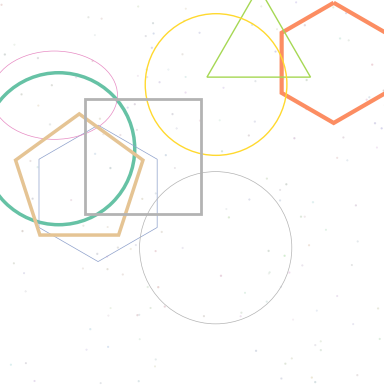[{"shape": "circle", "thickness": 2.5, "radius": 0.99, "center": [0.153, 0.614]}, {"shape": "hexagon", "thickness": 3, "radius": 0.78, "center": [0.867, 0.837]}, {"shape": "hexagon", "thickness": 0.5, "radius": 0.89, "center": [0.255, 0.498]}, {"shape": "oval", "thickness": 0.5, "radius": 0.82, "center": [0.141, 0.753]}, {"shape": "triangle", "thickness": 1, "radius": 0.78, "center": [0.672, 0.877]}, {"shape": "circle", "thickness": 1, "radius": 0.92, "center": [0.561, 0.78]}, {"shape": "pentagon", "thickness": 2.5, "radius": 0.87, "center": [0.206, 0.53]}, {"shape": "square", "thickness": 2, "radius": 0.75, "center": [0.372, 0.594]}, {"shape": "circle", "thickness": 0.5, "radius": 0.99, "center": [0.56, 0.357]}]